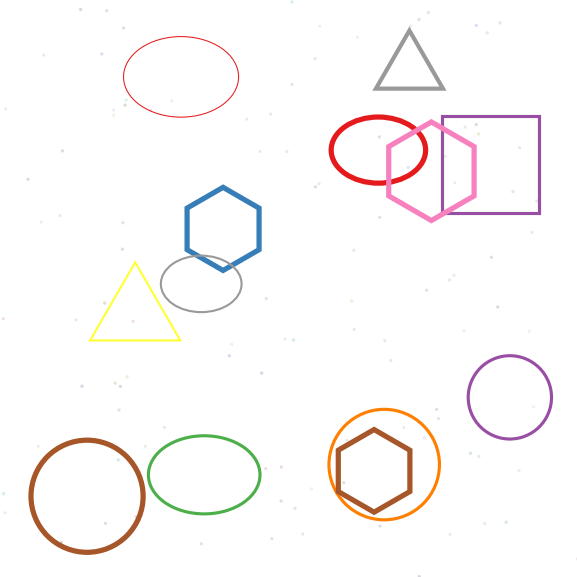[{"shape": "oval", "thickness": 0.5, "radius": 0.5, "center": [0.314, 0.866]}, {"shape": "oval", "thickness": 2.5, "radius": 0.41, "center": [0.655, 0.739]}, {"shape": "hexagon", "thickness": 2.5, "radius": 0.36, "center": [0.386, 0.603]}, {"shape": "oval", "thickness": 1.5, "radius": 0.48, "center": [0.354, 0.177]}, {"shape": "circle", "thickness": 1.5, "radius": 0.36, "center": [0.883, 0.311]}, {"shape": "square", "thickness": 1.5, "radius": 0.42, "center": [0.85, 0.714]}, {"shape": "circle", "thickness": 1.5, "radius": 0.48, "center": [0.665, 0.195]}, {"shape": "triangle", "thickness": 1, "radius": 0.45, "center": [0.234, 0.455]}, {"shape": "circle", "thickness": 2.5, "radius": 0.49, "center": [0.151, 0.14]}, {"shape": "hexagon", "thickness": 2.5, "radius": 0.36, "center": [0.648, 0.184]}, {"shape": "hexagon", "thickness": 2.5, "radius": 0.43, "center": [0.747, 0.703]}, {"shape": "triangle", "thickness": 2, "radius": 0.34, "center": [0.709, 0.879]}, {"shape": "oval", "thickness": 1, "radius": 0.35, "center": [0.348, 0.508]}]